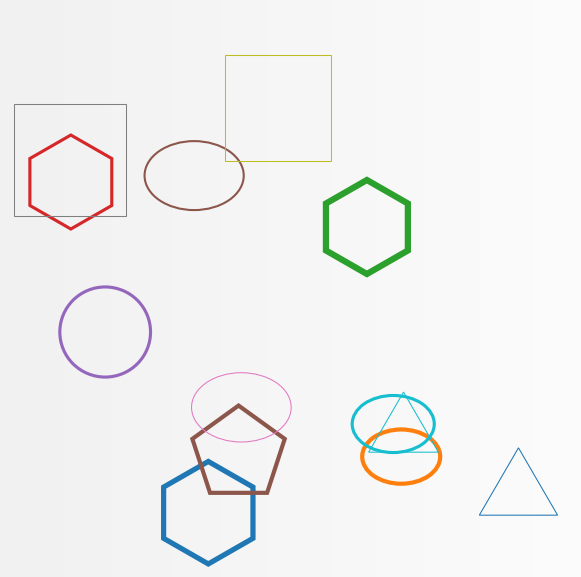[{"shape": "triangle", "thickness": 0.5, "radius": 0.39, "center": [0.892, 0.146]}, {"shape": "hexagon", "thickness": 2.5, "radius": 0.44, "center": [0.358, 0.111]}, {"shape": "oval", "thickness": 2, "radius": 0.34, "center": [0.69, 0.208]}, {"shape": "hexagon", "thickness": 3, "radius": 0.41, "center": [0.631, 0.606]}, {"shape": "hexagon", "thickness": 1.5, "radius": 0.41, "center": [0.122, 0.684]}, {"shape": "circle", "thickness": 1.5, "radius": 0.39, "center": [0.181, 0.424]}, {"shape": "oval", "thickness": 1, "radius": 0.43, "center": [0.334, 0.695]}, {"shape": "pentagon", "thickness": 2, "radius": 0.42, "center": [0.41, 0.213]}, {"shape": "oval", "thickness": 0.5, "radius": 0.43, "center": [0.415, 0.294]}, {"shape": "square", "thickness": 0.5, "radius": 0.49, "center": [0.12, 0.722]}, {"shape": "square", "thickness": 0.5, "radius": 0.46, "center": [0.479, 0.813]}, {"shape": "triangle", "thickness": 0.5, "radius": 0.35, "center": [0.694, 0.251]}, {"shape": "oval", "thickness": 1.5, "radius": 0.35, "center": [0.677, 0.265]}]